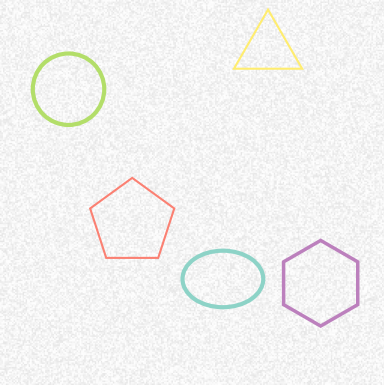[{"shape": "oval", "thickness": 3, "radius": 0.52, "center": [0.579, 0.275]}, {"shape": "pentagon", "thickness": 1.5, "radius": 0.57, "center": [0.343, 0.423]}, {"shape": "circle", "thickness": 3, "radius": 0.46, "center": [0.178, 0.768]}, {"shape": "hexagon", "thickness": 2.5, "radius": 0.56, "center": [0.833, 0.264]}, {"shape": "triangle", "thickness": 1.5, "radius": 0.51, "center": [0.696, 0.873]}]